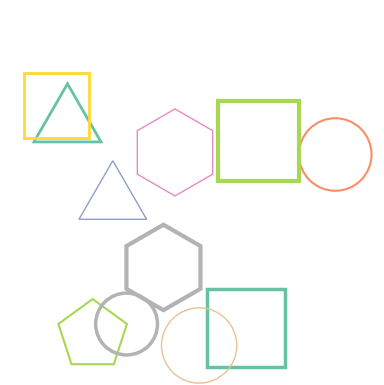[{"shape": "square", "thickness": 2.5, "radius": 0.5, "center": [0.639, 0.148]}, {"shape": "triangle", "thickness": 2, "radius": 0.5, "center": [0.175, 0.682]}, {"shape": "circle", "thickness": 1.5, "radius": 0.47, "center": [0.871, 0.599]}, {"shape": "triangle", "thickness": 1, "radius": 0.51, "center": [0.293, 0.481]}, {"shape": "hexagon", "thickness": 1, "radius": 0.56, "center": [0.455, 0.604]}, {"shape": "pentagon", "thickness": 1.5, "radius": 0.47, "center": [0.241, 0.13]}, {"shape": "square", "thickness": 3, "radius": 0.52, "center": [0.672, 0.634]}, {"shape": "square", "thickness": 2, "radius": 0.42, "center": [0.147, 0.725]}, {"shape": "circle", "thickness": 1, "radius": 0.49, "center": [0.517, 0.103]}, {"shape": "circle", "thickness": 2.5, "radius": 0.4, "center": [0.329, 0.158]}, {"shape": "hexagon", "thickness": 3, "radius": 0.55, "center": [0.425, 0.305]}]